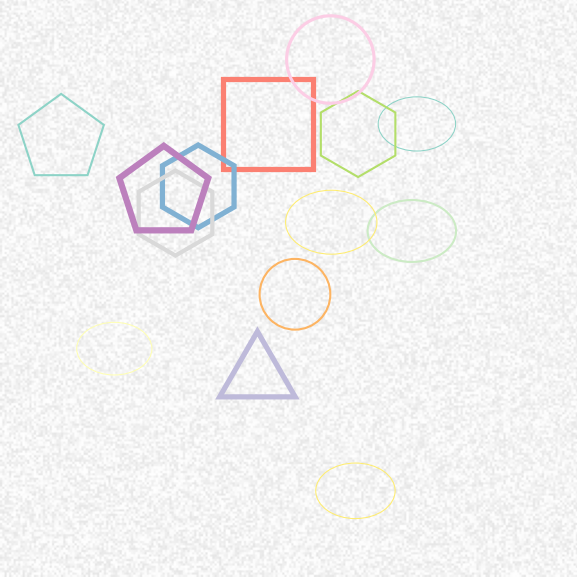[{"shape": "pentagon", "thickness": 1, "radius": 0.39, "center": [0.106, 0.759]}, {"shape": "oval", "thickness": 0.5, "radius": 0.34, "center": [0.722, 0.785]}, {"shape": "oval", "thickness": 0.5, "radius": 0.33, "center": [0.198, 0.395]}, {"shape": "triangle", "thickness": 2.5, "radius": 0.38, "center": [0.446, 0.35]}, {"shape": "square", "thickness": 2.5, "radius": 0.39, "center": [0.464, 0.784]}, {"shape": "hexagon", "thickness": 2.5, "radius": 0.36, "center": [0.343, 0.676]}, {"shape": "circle", "thickness": 1, "radius": 0.31, "center": [0.511, 0.49]}, {"shape": "hexagon", "thickness": 1, "radius": 0.37, "center": [0.62, 0.767]}, {"shape": "circle", "thickness": 1.5, "radius": 0.38, "center": [0.572, 0.896]}, {"shape": "hexagon", "thickness": 2, "radius": 0.37, "center": [0.304, 0.63]}, {"shape": "pentagon", "thickness": 3, "radius": 0.4, "center": [0.284, 0.666]}, {"shape": "oval", "thickness": 1, "radius": 0.38, "center": [0.713, 0.599]}, {"shape": "oval", "thickness": 0.5, "radius": 0.34, "center": [0.615, 0.149]}, {"shape": "oval", "thickness": 0.5, "radius": 0.4, "center": [0.574, 0.614]}]